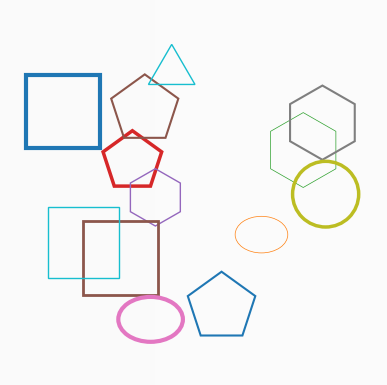[{"shape": "square", "thickness": 3, "radius": 0.48, "center": [0.163, 0.709]}, {"shape": "pentagon", "thickness": 1.5, "radius": 0.46, "center": [0.572, 0.203]}, {"shape": "oval", "thickness": 0.5, "radius": 0.34, "center": [0.675, 0.391]}, {"shape": "hexagon", "thickness": 0.5, "radius": 0.49, "center": [0.783, 0.61]}, {"shape": "pentagon", "thickness": 2.5, "radius": 0.4, "center": [0.342, 0.581]}, {"shape": "hexagon", "thickness": 1, "radius": 0.37, "center": [0.401, 0.487]}, {"shape": "pentagon", "thickness": 1.5, "radius": 0.46, "center": [0.374, 0.716]}, {"shape": "square", "thickness": 2, "radius": 0.48, "center": [0.311, 0.33]}, {"shape": "oval", "thickness": 3, "radius": 0.42, "center": [0.389, 0.171]}, {"shape": "hexagon", "thickness": 1.5, "radius": 0.48, "center": [0.832, 0.681]}, {"shape": "circle", "thickness": 2.5, "radius": 0.43, "center": [0.84, 0.496]}, {"shape": "square", "thickness": 1, "radius": 0.46, "center": [0.215, 0.371]}, {"shape": "triangle", "thickness": 1, "radius": 0.35, "center": [0.443, 0.815]}]